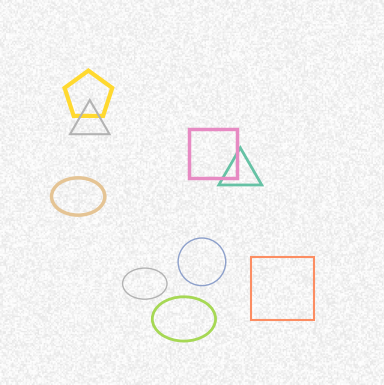[{"shape": "triangle", "thickness": 2, "radius": 0.32, "center": [0.624, 0.552]}, {"shape": "square", "thickness": 1.5, "radius": 0.41, "center": [0.733, 0.251]}, {"shape": "circle", "thickness": 1, "radius": 0.31, "center": [0.524, 0.32]}, {"shape": "square", "thickness": 2.5, "radius": 0.31, "center": [0.554, 0.601]}, {"shape": "oval", "thickness": 2, "radius": 0.41, "center": [0.478, 0.172]}, {"shape": "pentagon", "thickness": 3, "radius": 0.33, "center": [0.23, 0.752]}, {"shape": "oval", "thickness": 2.5, "radius": 0.35, "center": [0.203, 0.49]}, {"shape": "triangle", "thickness": 1.5, "radius": 0.3, "center": [0.233, 0.681]}, {"shape": "oval", "thickness": 1, "radius": 0.29, "center": [0.376, 0.263]}]